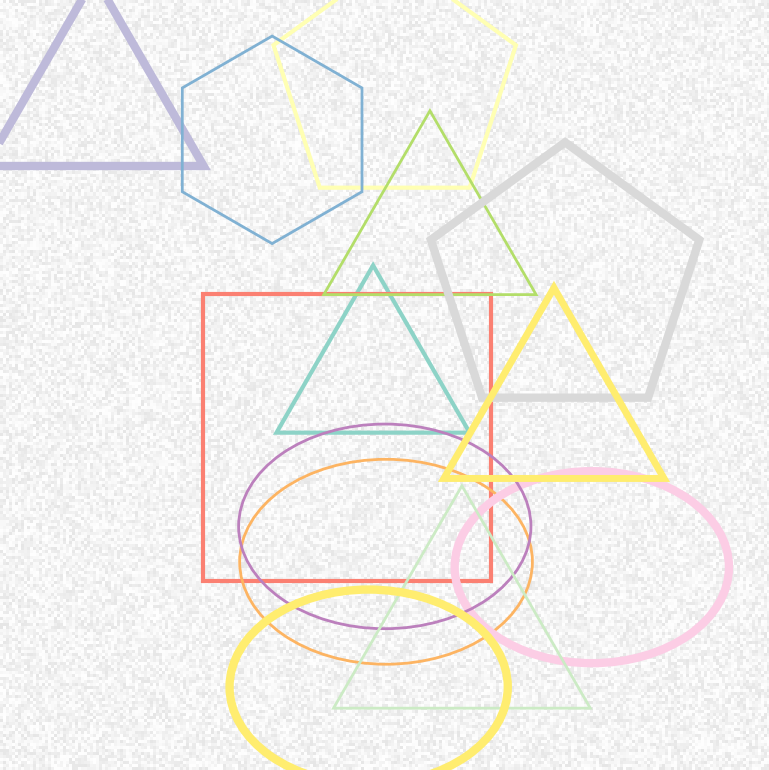[{"shape": "triangle", "thickness": 1.5, "radius": 0.72, "center": [0.485, 0.511]}, {"shape": "pentagon", "thickness": 1.5, "radius": 0.83, "center": [0.513, 0.89]}, {"shape": "triangle", "thickness": 3, "radius": 0.82, "center": [0.123, 0.866]}, {"shape": "square", "thickness": 1.5, "radius": 0.93, "center": [0.451, 0.432]}, {"shape": "hexagon", "thickness": 1, "radius": 0.67, "center": [0.353, 0.818]}, {"shape": "oval", "thickness": 1, "radius": 0.95, "center": [0.501, 0.27]}, {"shape": "triangle", "thickness": 1, "radius": 0.8, "center": [0.558, 0.697]}, {"shape": "oval", "thickness": 3, "radius": 0.89, "center": [0.769, 0.263]}, {"shape": "pentagon", "thickness": 3, "radius": 0.92, "center": [0.734, 0.632]}, {"shape": "oval", "thickness": 1, "radius": 0.95, "center": [0.5, 0.316]}, {"shape": "triangle", "thickness": 1, "radius": 0.96, "center": [0.6, 0.177]}, {"shape": "triangle", "thickness": 2.5, "radius": 0.83, "center": [0.719, 0.461]}, {"shape": "oval", "thickness": 3, "radius": 0.9, "center": [0.479, 0.108]}]